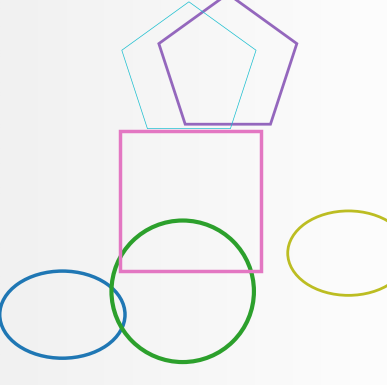[{"shape": "oval", "thickness": 2.5, "radius": 0.81, "center": [0.161, 0.183]}, {"shape": "circle", "thickness": 3, "radius": 0.92, "center": [0.471, 0.243]}, {"shape": "pentagon", "thickness": 2, "radius": 0.94, "center": [0.588, 0.829]}, {"shape": "square", "thickness": 2.5, "radius": 0.91, "center": [0.492, 0.479]}, {"shape": "oval", "thickness": 2, "radius": 0.78, "center": [0.899, 0.342]}, {"shape": "pentagon", "thickness": 0.5, "radius": 0.91, "center": [0.488, 0.813]}]